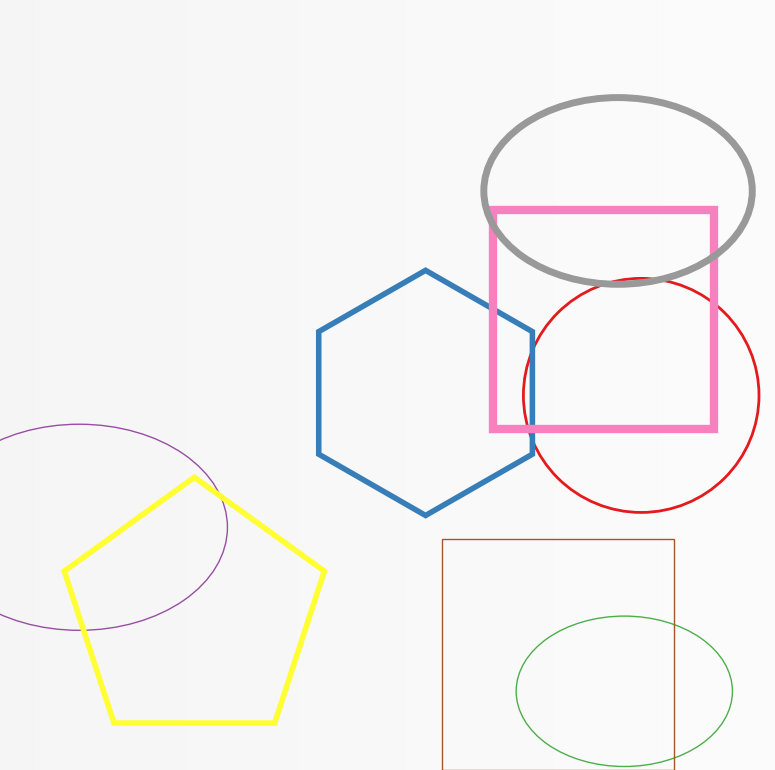[{"shape": "circle", "thickness": 1, "radius": 0.76, "center": [0.827, 0.486]}, {"shape": "hexagon", "thickness": 2, "radius": 0.8, "center": [0.549, 0.49]}, {"shape": "oval", "thickness": 0.5, "radius": 0.7, "center": [0.806, 0.102]}, {"shape": "oval", "thickness": 0.5, "radius": 0.96, "center": [0.102, 0.315]}, {"shape": "pentagon", "thickness": 2, "radius": 0.88, "center": [0.251, 0.204]}, {"shape": "square", "thickness": 0.5, "radius": 0.75, "center": [0.72, 0.15]}, {"shape": "square", "thickness": 3, "radius": 0.71, "center": [0.779, 0.585]}, {"shape": "oval", "thickness": 2.5, "radius": 0.87, "center": [0.797, 0.752]}]